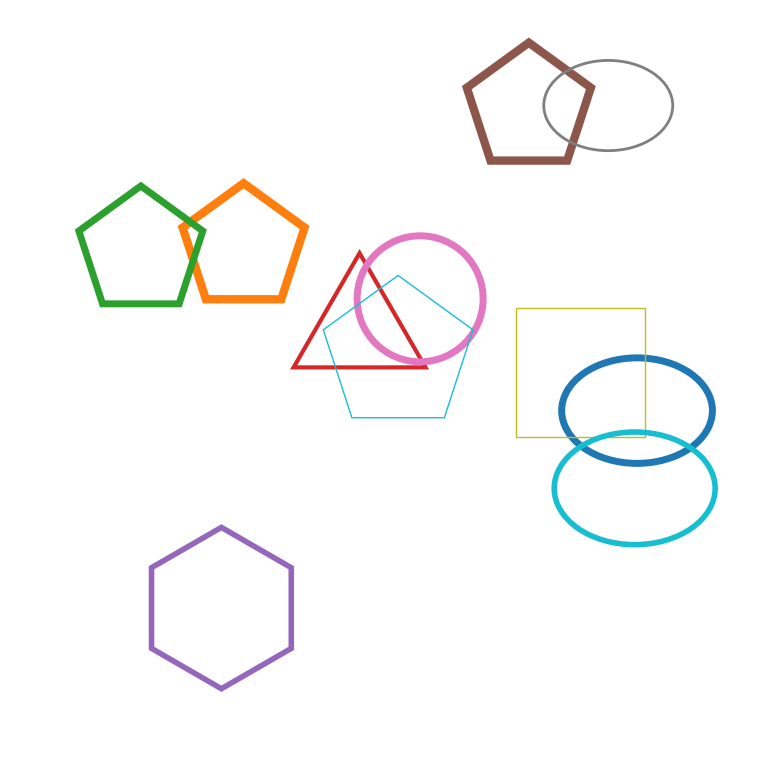[{"shape": "oval", "thickness": 2.5, "radius": 0.49, "center": [0.827, 0.467]}, {"shape": "pentagon", "thickness": 3, "radius": 0.42, "center": [0.316, 0.679]}, {"shape": "pentagon", "thickness": 2.5, "radius": 0.42, "center": [0.183, 0.674]}, {"shape": "triangle", "thickness": 1.5, "radius": 0.49, "center": [0.467, 0.572]}, {"shape": "hexagon", "thickness": 2, "radius": 0.52, "center": [0.288, 0.21]}, {"shape": "pentagon", "thickness": 3, "radius": 0.42, "center": [0.687, 0.86]}, {"shape": "circle", "thickness": 2.5, "radius": 0.41, "center": [0.546, 0.612]}, {"shape": "oval", "thickness": 1, "radius": 0.42, "center": [0.79, 0.863]}, {"shape": "square", "thickness": 0.5, "radius": 0.42, "center": [0.754, 0.516]}, {"shape": "pentagon", "thickness": 0.5, "radius": 0.51, "center": [0.517, 0.54]}, {"shape": "oval", "thickness": 2, "radius": 0.52, "center": [0.824, 0.366]}]